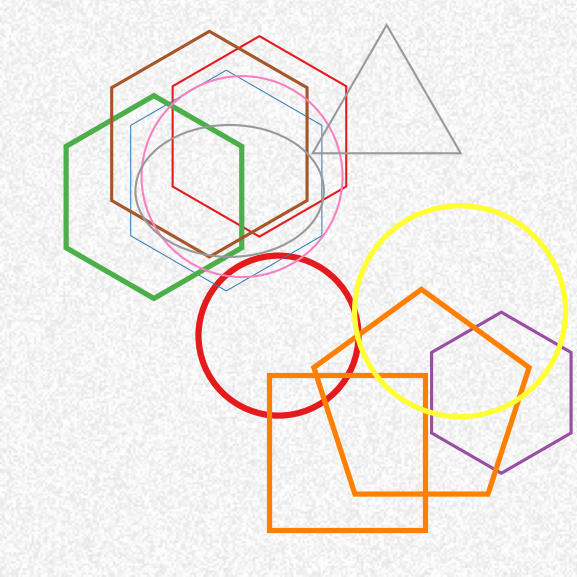[{"shape": "hexagon", "thickness": 1, "radius": 0.87, "center": [0.449, 0.763]}, {"shape": "circle", "thickness": 3, "radius": 0.69, "center": [0.482, 0.418]}, {"shape": "hexagon", "thickness": 0.5, "radius": 0.96, "center": [0.392, 0.686]}, {"shape": "hexagon", "thickness": 2.5, "radius": 0.88, "center": [0.267, 0.658]}, {"shape": "hexagon", "thickness": 1.5, "radius": 0.7, "center": [0.868, 0.319]}, {"shape": "square", "thickness": 2.5, "radius": 0.67, "center": [0.601, 0.215]}, {"shape": "pentagon", "thickness": 2.5, "radius": 0.98, "center": [0.73, 0.302]}, {"shape": "circle", "thickness": 2.5, "radius": 0.91, "center": [0.797, 0.46]}, {"shape": "hexagon", "thickness": 1.5, "radius": 0.98, "center": [0.363, 0.75]}, {"shape": "circle", "thickness": 1, "radius": 0.87, "center": [0.419, 0.693]}, {"shape": "oval", "thickness": 1, "radius": 0.82, "center": [0.398, 0.669]}, {"shape": "triangle", "thickness": 1, "radius": 0.74, "center": [0.67, 0.808]}]